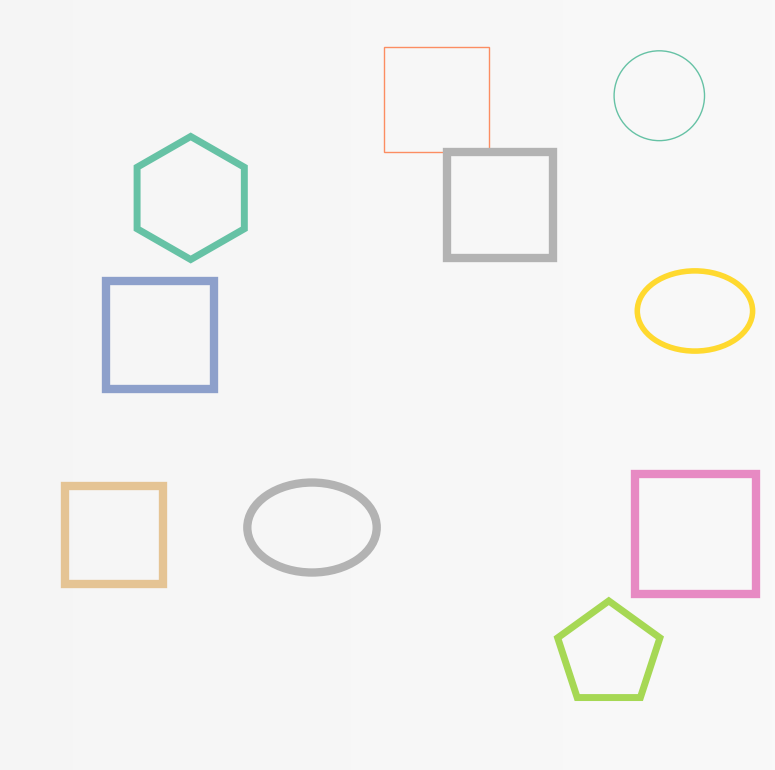[{"shape": "circle", "thickness": 0.5, "radius": 0.29, "center": [0.851, 0.876]}, {"shape": "hexagon", "thickness": 2.5, "radius": 0.4, "center": [0.246, 0.743]}, {"shape": "square", "thickness": 0.5, "radius": 0.34, "center": [0.563, 0.871]}, {"shape": "square", "thickness": 3, "radius": 0.35, "center": [0.206, 0.565]}, {"shape": "square", "thickness": 3, "radius": 0.39, "center": [0.897, 0.307]}, {"shape": "pentagon", "thickness": 2.5, "radius": 0.35, "center": [0.786, 0.15]}, {"shape": "oval", "thickness": 2, "radius": 0.37, "center": [0.897, 0.596]}, {"shape": "square", "thickness": 3, "radius": 0.32, "center": [0.147, 0.305]}, {"shape": "oval", "thickness": 3, "radius": 0.42, "center": [0.403, 0.315]}, {"shape": "square", "thickness": 3, "radius": 0.34, "center": [0.645, 0.734]}]